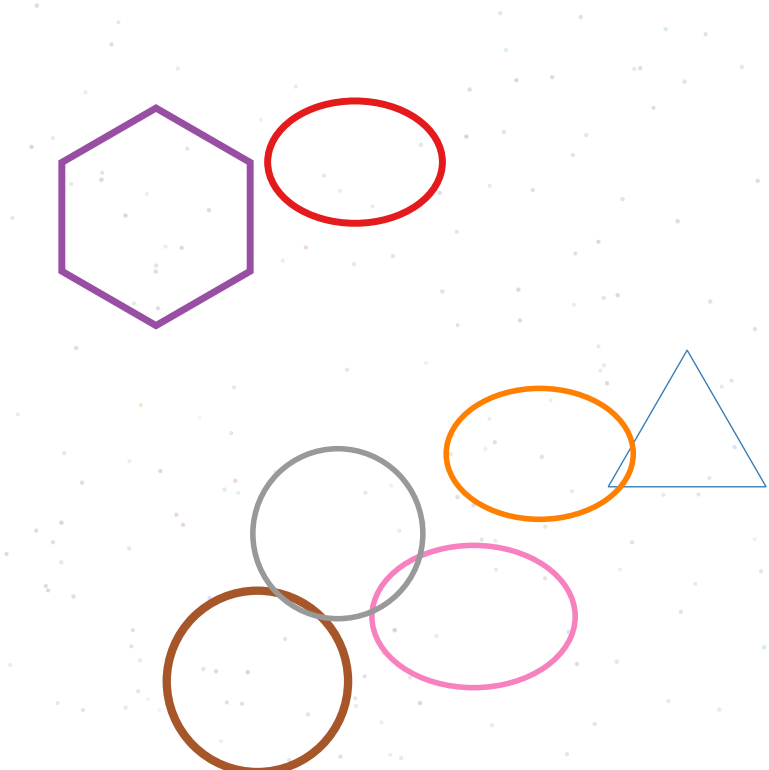[{"shape": "oval", "thickness": 2.5, "radius": 0.57, "center": [0.461, 0.789]}, {"shape": "triangle", "thickness": 0.5, "radius": 0.59, "center": [0.892, 0.427]}, {"shape": "hexagon", "thickness": 2.5, "radius": 0.71, "center": [0.203, 0.718]}, {"shape": "oval", "thickness": 2, "radius": 0.61, "center": [0.701, 0.411]}, {"shape": "circle", "thickness": 3, "radius": 0.59, "center": [0.334, 0.115]}, {"shape": "oval", "thickness": 2, "radius": 0.66, "center": [0.615, 0.199]}, {"shape": "circle", "thickness": 2, "radius": 0.55, "center": [0.439, 0.307]}]